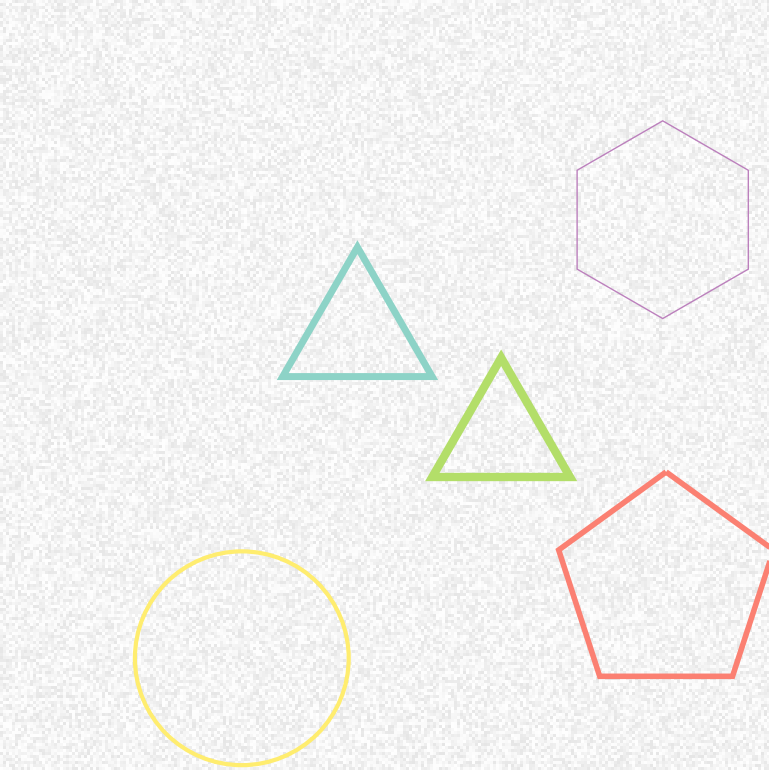[{"shape": "triangle", "thickness": 2.5, "radius": 0.56, "center": [0.464, 0.567]}, {"shape": "pentagon", "thickness": 2, "radius": 0.73, "center": [0.865, 0.24]}, {"shape": "triangle", "thickness": 3, "radius": 0.52, "center": [0.651, 0.432]}, {"shape": "hexagon", "thickness": 0.5, "radius": 0.64, "center": [0.861, 0.715]}, {"shape": "circle", "thickness": 1.5, "radius": 0.69, "center": [0.314, 0.145]}]